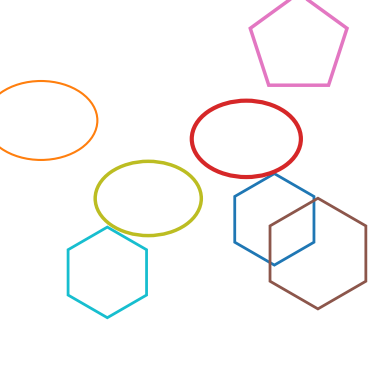[{"shape": "hexagon", "thickness": 2, "radius": 0.59, "center": [0.713, 0.43]}, {"shape": "oval", "thickness": 1.5, "radius": 0.73, "center": [0.106, 0.687]}, {"shape": "oval", "thickness": 3, "radius": 0.71, "center": [0.64, 0.639]}, {"shape": "hexagon", "thickness": 2, "radius": 0.72, "center": [0.826, 0.341]}, {"shape": "pentagon", "thickness": 2.5, "radius": 0.66, "center": [0.776, 0.886]}, {"shape": "oval", "thickness": 2.5, "radius": 0.69, "center": [0.385, 0.485]}, {"shape": "hexagon", "thickness": 2, "radius": 0.59, "center": [0.279, 0.292]}]